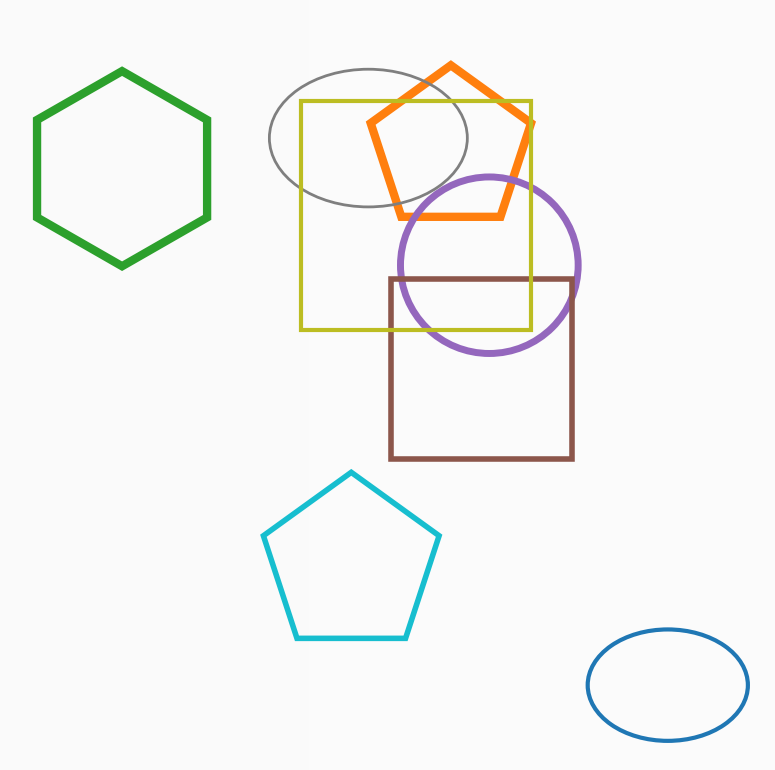[{"shape": "oval", "thickness": 1.5, "radius": 0.52, "center": [0.862, 0.11]}, {"shape": "pentagon", "thickness": 3, "radius": 0.54, "center": [0.582, 0.806]}, {"shape": "hexagon", "thickness": 3, "radius": 0.63, "center": [0.158, 0.781]}, {"shape": "circle", "thickness": 2.5, "radius": 0.57, "center": [0.631, 0.656]}, {"shape": "square", "thickness": 2, "radius": 0.58, "center": [0.621, 0.52]}, {"shape": "oval", "thickness": 1, "radius": 0.64, "center": [0.475, 0.821]}, {"shape": "square", "thickness": 1.5, "radius": 0.74, "center": [0.537, 0.72]}, {"shape": "pentagon", "thickness": 2, "radius": 0.6, "center": [0.453, 0.267]}]